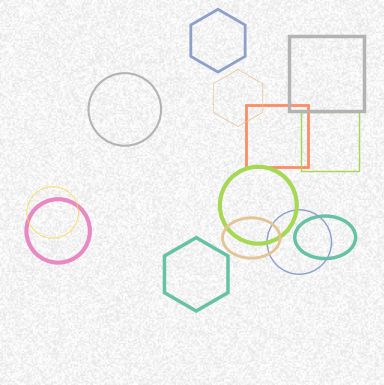[{"shape": "hexagon", "thickness": 2.5, "radius": 0.48, "center": [0.51, 0.288]}, {"shape": "oval", "thickness": 2.5, "radius": 0.39, "center": [0.845, 0.384]}, {"shape": "square", "thickness": 2, "radius": 0.4, "center": [0.719, 0.647]}, {"shape": "circle", "thickness": 1, "radius": 0.42, "center": [0.777, 0.371]}, {"shape": "hexagon", "thickness": 2, "radius": 0.41, "center": [0.566, 0.894]}, {"shape": "circle", "thickness": 3, "radius": 0.41, "center": [0.151, 0.4]}, {"shape": "square", "thickness": 1, "radius": 0.38, "center": [0.857, 0.633]}, {"shape": "circle", "thickness": 3, "radius": 0.5, "center": [0.671, 0.467]}, {"shape": "circle", "thickness": 0.5, "radius": 0.33, "center": [0.137, 0.448]}, {"shape": "oval", "thickness": 2, "radius": 0.37, "center": [0.653, 0.382]}, {"shape": "hexagon", "thickness": 0.5, "radius": 0.37, "center": [0.618, 0.745]}, {"shape": "circle", "thickness": 1.5, "radius": 0.47, "center": [0.324, 0.716]}, {"shape": "square", "thickness": 2.5, "radius": 0.49, "center": [0.848, 0.809]}]